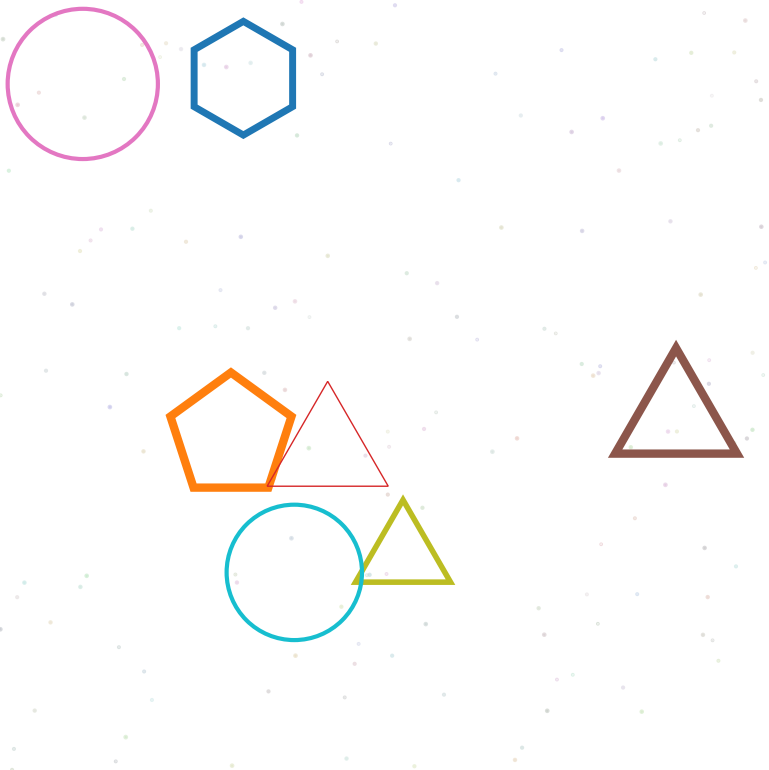[{"shape": "hexagon", "thickness": 2.5, "radius": 0.37, "center": [0.316, 0.898]}, {"shape": "pentagon", "thickness": 3, "radius": 0.41, "center": [0.3, 0.434]}, {"shape": "triangle", "thickness": 0.5, "radius": 0.45, "center": [0.426, 0.414]}, {"shape": "triangle", "thickness": 3, "radius": 0.46, "center": [0.878, 0.457]}, {"shape": "circle", "thickness": 1.5, "radius": 0.49, "center": [0.107, 0.891]}, {"shape": "triangle", "thickness": 2, "radius": 0.36, "center": [0.523, 0.28]}, {"shape": "circle", "thickness": 1.5, "radius": 0.44, "center": [0.382, 0.257]}]